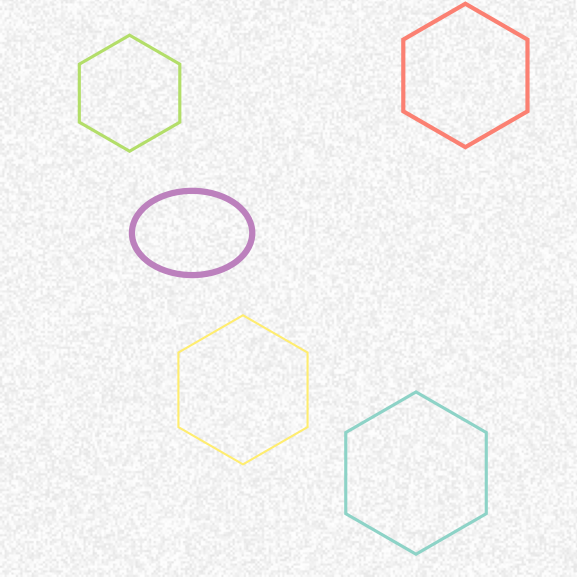[{"shape": "hexagon", "thickness": 1.5, "radius": 0.7, "center": [0.72, 0.18]}, {"shape": "hexagon", "thickness": 2, "radius": 0.62, "center": [0.806, 0.869]}, {"shape": "hexagon", "thickness": 1.5, "radius": 0.5, "center": [0.224, 0.838]}, {"shape": "oval", "thickness": 3, "radius": 0.52, "center": [0.333, 0.596]}, {"shape": "hexagon", "thickness": 1, "radius": 0.65, "center": [0.421, 0.324]}]